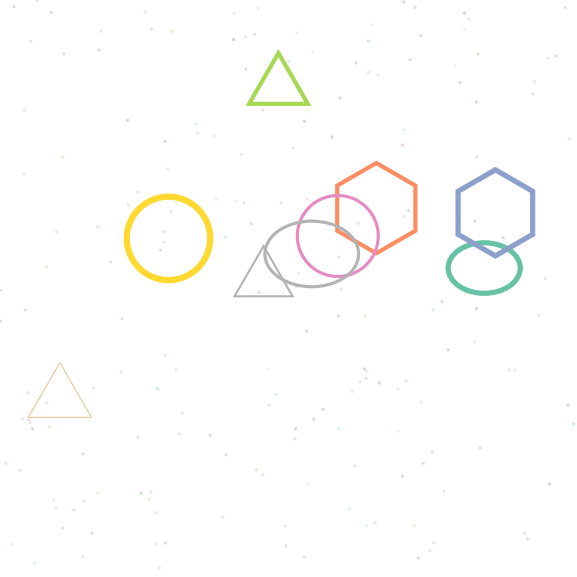[{"shape": "oval", "thickness": 2.5, "radius": 0.31, "center": [0.838, 0.535]}, {"shape": "hexagon", "thickness": 2, "radius": 0.39, "center": [0.652, 0.639]}, {"shape": "hexagon", "thickness": 2.5, "radius": 0.37, "center": [0.858, 0.631]}, {"shape": "circle", "thickness": 1.5, "radius": 0.35, "center": [0.585, 0.59]}, {"shape": "triangle", "thickness": 2, "radius": 0.29, "center": [0.482, 0.849]}, {"shape": "circle", "thickness": 3, "radius": 0.36, "center": [0.292, 0.586]}, {"shape": "triangle", "thickness": 0.5, "radius": 0.32, "center": [0.104, 0.308]}, {"shape": "triangle", "thickness": 1, "radius": 0.29, "center": [0.456, 0.515]}, {"shape": "oval", "thickness": 1.5, "radius": 0.41, "center": [0.54, 0.559]}]